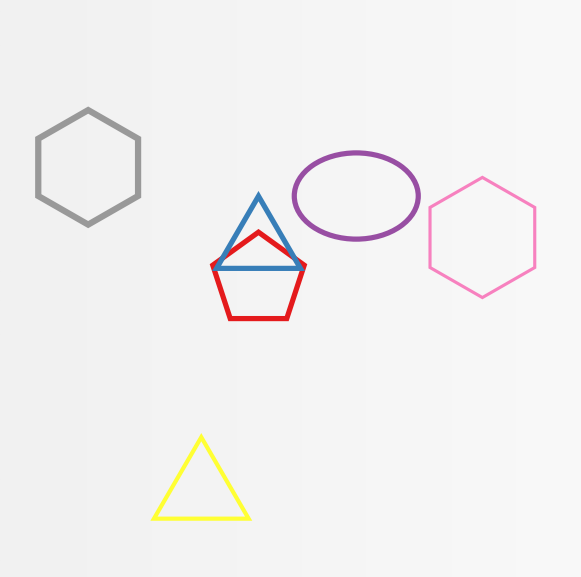[{"shape": "pentagon", "thickness": 2.5, "radius": 0.41, "center": [0.445, 0.514]}, {"shape": "triangle", "thickness": 2.5, "radius": 0.42, "center": [0.445, 0.576]}, {"shape": "oval", "thickness": 2.5, "radius": 0.53, "center": [0.613, 0.66]}, {"shape": "triangle", "thickness": 2, "radius": 0.47, "center": [0.346, 0.148]}, {"shape": "hexagon", "thickness": 1.5, "radius": 0.52, "center": [0.83, 0.588]}, {"shape": "hexagon", "thickness": 3, "radius": 0.5, "center": [0.152, 0.709]}]